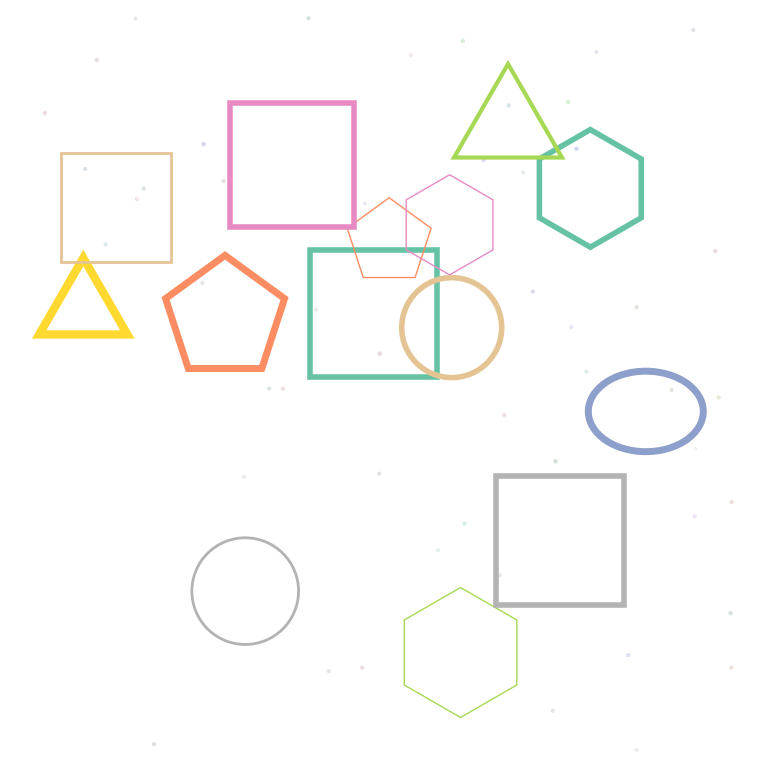[{"shape": "square", "thickness": 2, "radius": 0.41, "center": [0.485, 0.593]}, {"shape": "hexagon", "thickness": 2, "radius": 0.38, "center": [0.767, 0.755]}, {"shape": "pentagon", "thickness": 2.5, "radius": 0.41, "center": [0.292, 0.587]}, {"shape": "pentagon", "thickness": 0.5, "radius": 0.29, "center": [0.505, 0.686]}, {"shape": "oval", "thickness": 2.5, "radius": 0.37, "center": [0.839, 0.466]}, {"shape": "hexagon", "thickness": 0.5, "radius": 0.33, "center": [0.584, 0.708]}, {"shape": "square", "thickness": 2, "radius": 0.4, "center": [0.38, 0.785]}, {"shape": "triangle", "thickness": 1.5, "radius": 0.4, "center": [0.66, 0.836]}, {"shape": "hexagon", "thickness": 0.5, "radius": 0.42, "center": [0.598, 0.153]}, {"shape": "triangle", "thickness": 3, "radius": 0.33, "center": [0.108, 0.599]}, {"shape": "circle", "thickness": 2, "radius": 0.32, "center": [0.587, 0.575]}, {"shape": "square", "thickness": 1, "radius": 0.36, "center": [0.151, 0.731]}, {"shape": "square", "thickness": 2, "radius": 0.42, "center": [0.727, 0.298]}, {"shape": "circle", "thickness": 1, "radius": 0.35, "center": [0.318, 0.232]}]